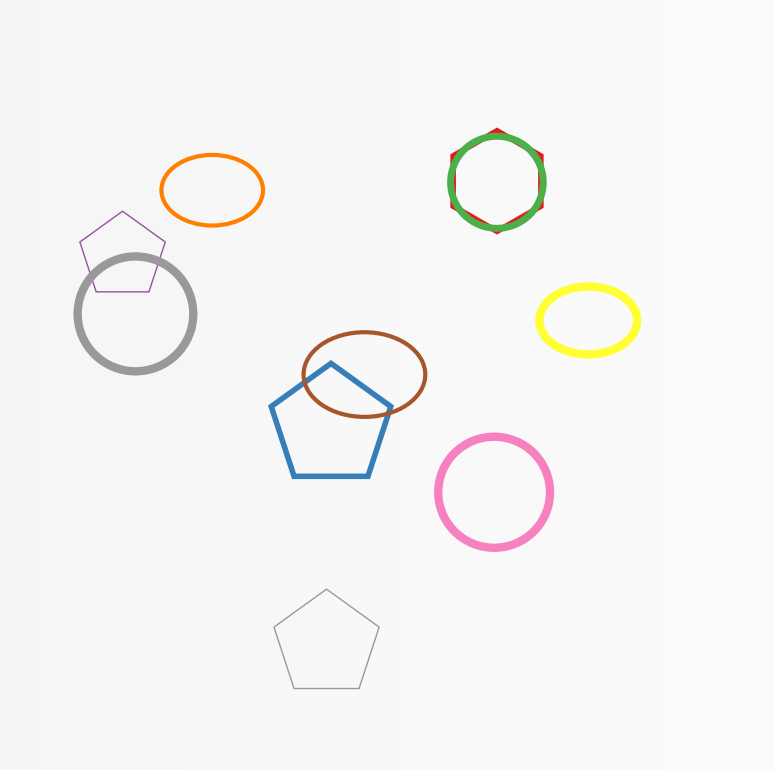[{"shape": "hexagon", "thickness": 2, "radius": 0.33, "center": [0.641, 0.765]}, {"shape": "pentagon", "thickness": 2, "radius": 0.41, "center": [0.427, 0.447]}, {"shape": "circle", "thickness": 2.5, "radius": 0.3, "center": [0.641, 0.763]}, {"shape": "pentagon", "thickness": 0.5, "radius": 0.29, "center": [0.158, 0.668]}, {"shape": "oval", "thickness": 1.5, "radius": 0.33, "center": [0.274, 0.753]}, {"shape": "oval", "thickness": 3, "radius": 0.32, "center": [0.759, 0.584]}, {"shape": "oval", "thickness": 1.5, "radius": 0.39, "center": [0.47, 0.514]}, {"shape": "circle", "thickness": 3, "radius": 0.36, "center": [0.638, 0.361]}, {"shape": "pentagon", "thickness": 0.5, "radius": 0.36, "center": [0.421, 0.164]}, {"shape": "circle", "thickness": 3, "radius": 0.37, "center": [0.175, 0.592]}]